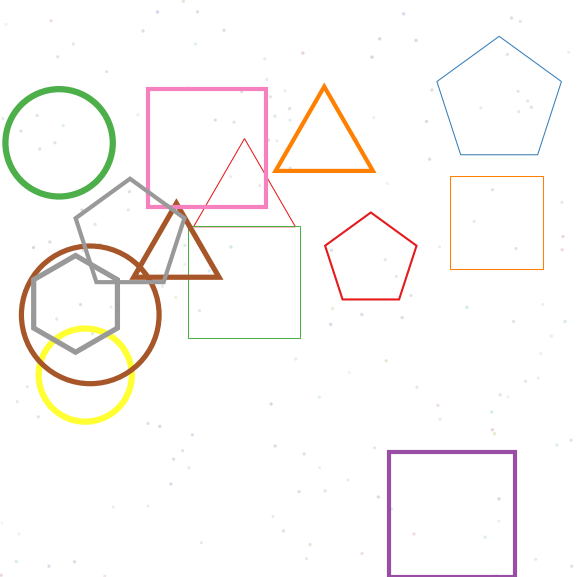[{"shape": "pentagon", "thickness": 1, "radius": 0.42, "center": [0.642, 0.548]}, {"shape": "triangle", "thickness": 0.5, "radius": 0.51, "center": [0.423, 0.657]}, {"shape": "pentagon", "thickness": 0.5, "radius": 0.57, "center": [0.864, 0.823]}, {"shape": "square", "thickness": 0.5, "radius": 0.48, "center": [0.422, 0.51]}, {"shape": "circle", "thickness": 3, "radius": 0.46, "center": [0.102, 0.752]}, {"shape": "square", "thickness": 2, "radius": 0.54, "center": [0.783, 0.109]}, {"shape": "triangle", "thickness": 2, "radius": 0.49, "center": [0.561, 0.752]}, {"shape": "square", "thickness": 0.5, "radius": 0.4, "center": [0.859, 0.614]}, {"shape": "circle", "thickness": 3, "radius": 0.4, "center": [0.148, 0.35]}, {"shape": "circle", "thickness": 2.5, "radius": 0.6, "center": [0.156, 0.454]}, {"shape": "triangle", "thickness": 2.5, "radius": 0.43, "center": [0.305, 0.562]}, {"shape": "square", "thickness": 2, "radius": 0.51, "center": [0.359, 0.743]}, {"shape": "hexagon", "thickness": 2.5, "radius": 0.42, "center": [0.131, 0.473]}, {"shape": "pentagon", "thickness": 2, "radius": 0.5, "center": [0.225, 0.591]}]